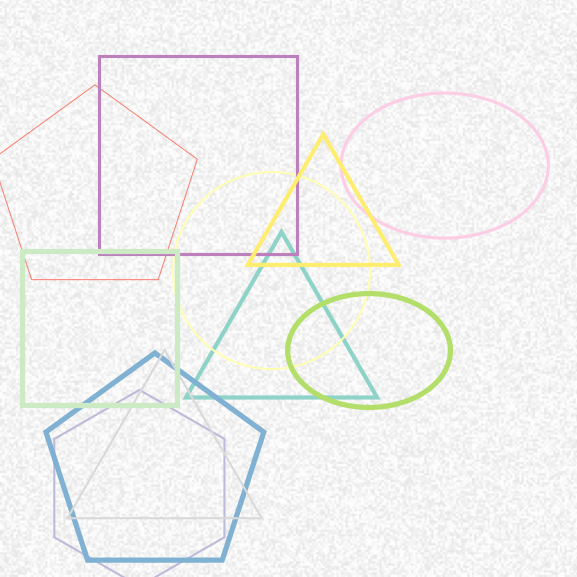[{"shape": "triangle", "thickness": 2, "radius": 0.96, "center": [0.488, 0.406]}, {"shape": "circle", "thickness": 1, "radius": 0.85, "center": [0.47, 0.531]}, {"shape": "hexagon", "thickness": 1, "radius": 0.85, "center": [0.241, 0.154]}, {"shape": "pentagon", "thickness": 0.5, "radius": 0.93, "center": [0.164, 0.666]}, {"shape": "pentagon", "thickness": 2.5, "radius": 0.99, "center": [0.268, 0.19]}, {"shape": "oval", "thickness": 2.5, "radius": 0.7, "center": [0.639, 0.392]}, {"shape": "oval", "thickness": 1.5, "radius": 0.9, "center": [0.77, 0.712]}, {"shape": "triangle", "thickness": 1, "radius": 0.97, "center": [0.285, 0.199]}, {"shape": "square", "thickness": 1.5, "radius": 0.85, "center": [0.343, 0.73]}, {"shape": "square", "thickness": 2.5, "radius": 0.67, "center": [0.172, 0.431]}, {"shape": "triangle", "thickness": 2, "radius": 0.75, "center": [0.56, 0.616]}]